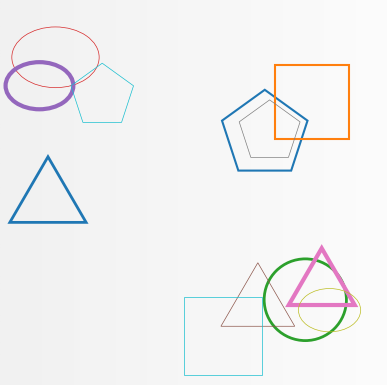[{"shape": "triangle", "thickness": 2, "radius": 0.57, "center": [0.124, 0.479]}, {"shape": "pentagon", "thickness": 1.5, "radius": 0.58, "center": [0.683, 0.651]}, {"shape": "square", "thickness": 1.5, "radius": 0.48, "center": [0.806, 0.735]}, {"shape": "circle", "thickness": 2, "radius": 0.53, "center": [0.788, 0.221]}, {"shape": "oval", "thickness": 0.5, "radius": 0.56, "center": [0.143, 0.851]}, {"shape": "oval", "thickness": 3, "radius": 0.44, "center": [0.102, 0.777]}, {"shape": "triangle", "thickness": 0.5, "radius": 0.55, "center": [0.665, 0.208]}, {"shape": "triangle", "thickness": 3, "radius": 0.49, "center": [0.83, 0.257]}, {"shape": "pentagon", "thickness": 0.5, "radius": 0.41, "center": [0.696, 0.658]}, {"shape": "oval", "thickness": 0.5, "radius": 0.4, "center": [0.85, 0.194]}, {"shape": "square", "thickness": 0.5, "radius": 0.5, "center": [0.576, 0.127]}, {"shape": "pentagon", "thickness": 0.5, "radius": 0.42, "center": [0.264, 0.751]}]